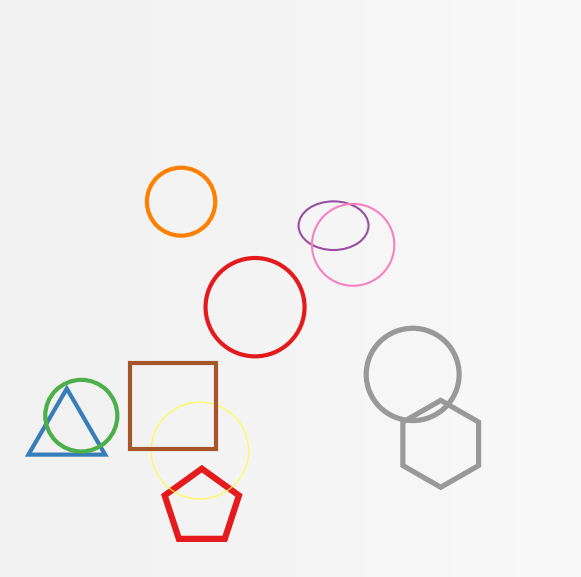[{"shape": "pentagon", "thickness": 3, "radius": 0.34, "center": [0.347, 0.12]}, {"shape": "circle", "thickness": 2, "radius": 0.43, "center": [0.439, 0.467]}, {"shape": "triangle", "thickness": 2, "radius": 0.38, "center": [0.115, 0.25]}, {"shape": "circle", "thickness": 2, "radius": 0.31, "center": [0.14, 0.279]}, {"shape": "oval", "thickness": 1, "radius": 0.3, "center": [0.574, 0.608]}, {"shape": "circle", "thickness": 2, "radius": 0.29, "center": [0.312, 0.65]}, {"shape": "circle", "thickness": 0.5, "radius": 0.42, "center": [0.344, 0.219]}, {"shape": "square", "thickness": 2, "radius": 0.37, "center": [0.298, 0.297]}, {"shape": "circle", "thickness": 1, "radius": 0.35, "center": [0.608, 0.575]}, {"shape": "circle", "thickness": 2.5, "radius": 0.4, "center": [0.71, 0.351]}, {"shape": "hexagon", "thickness": 2.5, "radius": 0.38, "center": [0.758, 0.231]}]